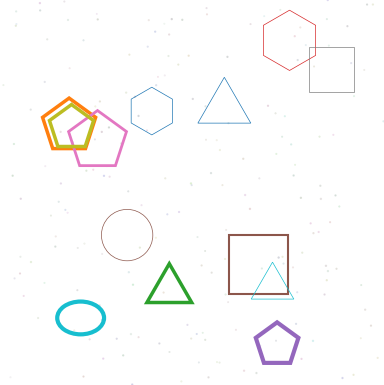[{"shape": "triangle", "thickness": 0.5, "radius": 0.4, "center": [0.583, 0.72]}, {"shape": "hexagon", "thickness": 0.5, "radius": 0.31, "center": [0.394, 0.712]}, {"shape": "pentagon", "thickness": 2.5, "radius": 0.36, "center": [0.18, 0.673]}, {"shape": "triangle", "thickness": 2.5, "radius": 0.34, "center": [0.44, 0.248]}, {"shape": "hexagon", "thickness": 0.5, "radius": 0.39, "center": [0.752, 0.895]}, {"shape": "pentagon", "thickness": 3, "radius": 0.29, "center": [0.72, 0.105]}, {"shape": "circle", "thickness": 0.5, "radius": 0.33, "center": [0.33, 0.389]}, {"shape": "square", "thickness": 1.5, "radius": 0.38, "center": [0.671, 0.312]}, {"shape": "pentagon", "thickness": 2, "radius": 0.4, "center": [0.253, 0.634]}, {"shape": "square", "thickness": 0.5, "radius": 0.29, "center": [0.861, 0.819]}, {"shape": "pentagon", "thickness": 2.5, "radius": 0.3, "center": [0.186, 0.668]}, {"shape": "triangle", "thickness": 0.5, "radius": 0.32, "center": [0.708, 0.255]}, {"shape": "oval", "thickness": 3, "radius": 0.3, "center": [0.209, 0.174]}]